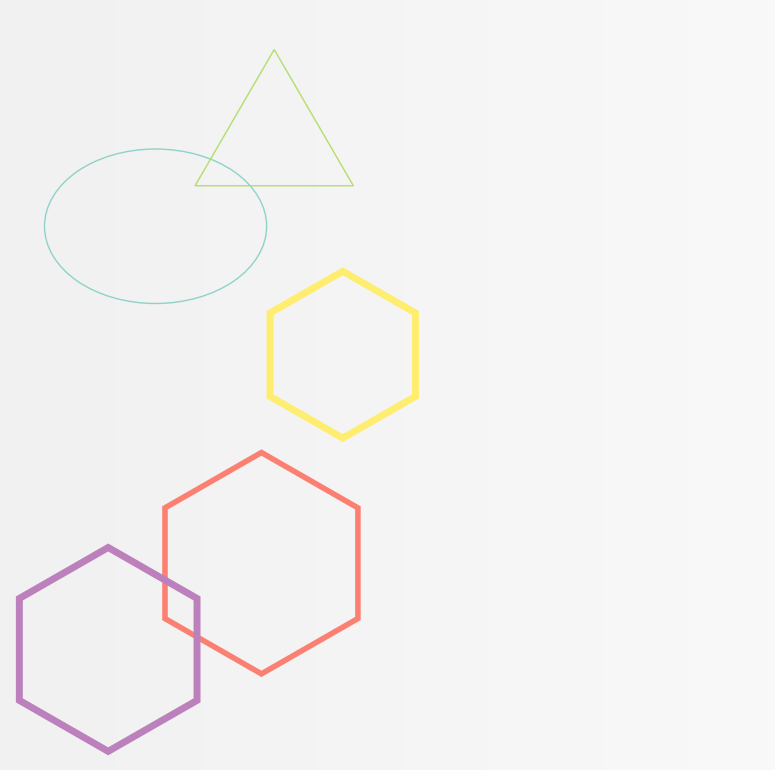[{"shape": "oval", "thickness": 0.5, "radius": 0.72, "center": [0.201, 0.706]}, {"shape": "hexagon", "thickness": 2, "radius": 0.72, "center": [0.337, 0.269]}, {"shape": "triangle", "thickness": 0.5, "radius": 0.59, "center": [0.354, 0.818]}, {"shape": "hexagon", "thickness": 2.5, "radius": 0.66, "center": [0.14, 0.157]}, {"shape": "hexagon", "thickness": 2.5, "radius": 0.54, "center": [0.442, 0.539]}]